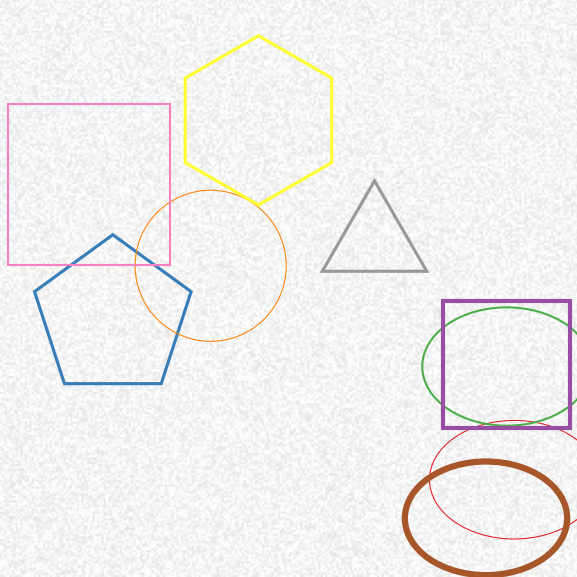[{"shape": "oval", "thickness": 0.5, "radius": 0.73, "center": [0.89, 0.168]}, {"shape": "pentagon", "thickness": 1.5, "radius": 0.71, "center": [0.195, 0.45]}, {"shape": "oval", "thickness": 1, "radius": 0.73, "center": [0.878, 0.364]}, {"shape": "square", "thickness": 2, "radius": 0.55, "center": [0.877, 0.368]}, {"shape": "circle", "thickness": 0.5, "radius": 0.65, "center": [0.365, 0.539]}, {"shape": "hexagon", "thickness": 1.5, "radius": 0.73, "center": [0.448, 0.791]}, {"shape": "oval", "thickness": 3, "radius": 0.7, "center": [0.842, 0.102]}, {"shape": "square", "thickness": 1, "radius": 0.7, "center": [0.154, 0.68]}, {"shape": "triangle", "thickness": 1.5, "radius": 0.52, "center": [0.649, 0.582]}]